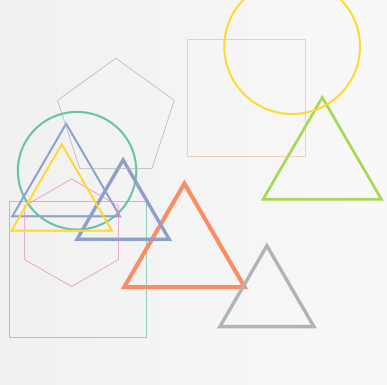[{"shape": "square", "thickness": 0.5, "radius": 0.88, "center": [0.2, 0.302]}, {"shape": "circle", "thickness": 1.5, "radius": 0.76, "center": [0.199, 0.557]}, {"shape": "triangle", "thickness": 3, "radius": 0.9, "center": [0.476, 0.344]}, {"shape": "triangle", "thickness": 2.5, "radius": 0.69, "center": [0.318, 0.447]}, {"shape": "triangle", "thickness": 1.5, "radius": 0.8, "center": [0.171, 0.518]}, {"shape": "hexagon", "thickness": 0.5, "radius": 0.7, "center": [0.185, 0.395]}, {"shape": "triangle", "thickness": 2, "radius": 0.88, "center": [0.832, 0.571]}, {"shape": "circle", "thickness": 1.5, "radius": 0.88, "center": [0.754, 0.879]}, {"shape": "triangle", "thickness": 1.5, "radius": 0.75, "center": [0.159, 0.476]}, {"shape": "square", "thickness": 0.5, "radius": 0.76, "center": [0.635, 0.746]}, {"shape": "triangle", "thickness": 2.5, "radius": 0.7, "center": [0.689, 0.222]}, {"shape": "pentagon", "thickness": 0.5, "radius": 0.79, "center": [0.299, 0.69]}]